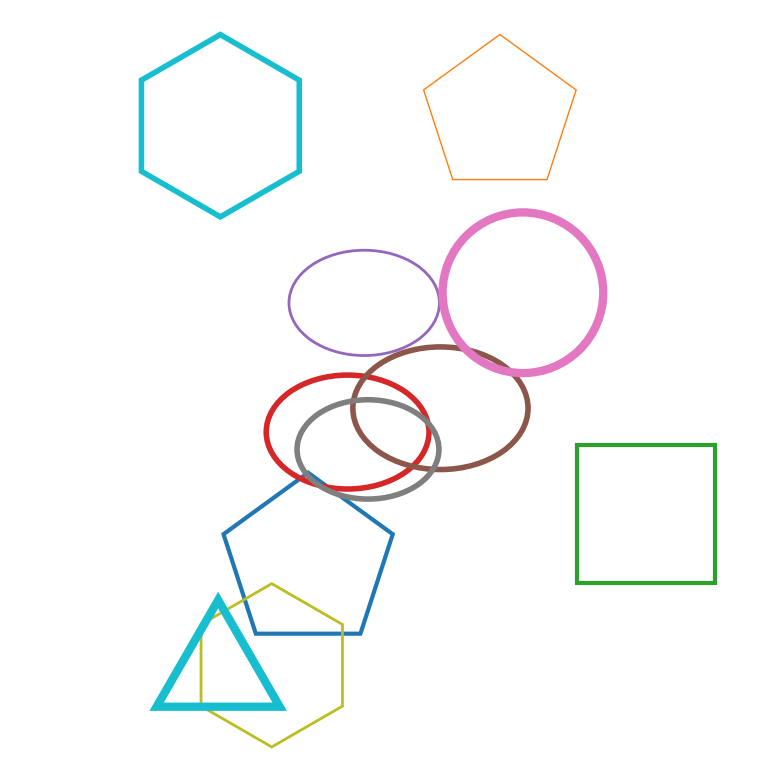[{"shape": "pentagon", "thickness": 1.5, "radius": 0.58, "center": [0.4, 0.271]}, {"shape": "pentagon", "thickness": 0.5, "radius": 0.52, "center": [0.649, 0.851]}, {"shape": "square", "thickness": 1.5, "radius": 0.45, "center": [0.839, 0.333]}, {"shape": "oval", "thickness": 2, "radius": 0.53, "center": [0.451, 0.439]}, {"shape": "oval", "thickness": 1, "radius": 0.49, "center": [0.473, 0.607]}, {"shape": "oval", "thickness": 2, "radius": 0.57, "center": [0.572, 0.47]}, {"shape": "circle", "thickness": 3, "radius": 0.52, "center": [0.679, 0.62]}, {"shape": "oval", "thickness": 2, "radius": 0.46, "center": [0.478, 0.416]}, {"shape": "hexagon", "thickness": 1, "radius": 0.53, "center": [0.353, 0.136]}, {"shape": "hexagon", "thickness": 2, "radius": 0.59, "center": [0.286, 0.837]}, {"shape": "triangle", "thickness": 3, "radius": 0.46, "center": [0.283, 0.128]}]